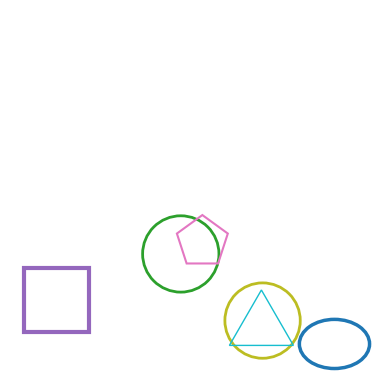[{"shape": "oval", "thickness": 2.5, "radius": 0.46, "center": [0.869, 0.107]}, {"shape": "circle", "thickness": 2, "radius": 0.5, "center": [0.47, 0.34]}, {"shape": "square", "thickness": 3, "radius": 0.42, "center": [0.147, 0.221]}, {"shape": "pentagon", "thickness": 1.5, "radius": 0.35, "center": [0.526, 0.372]}, {"shape": "circle", "thickness": 2, "radius": 0.49, "center": [0.682, 0.167]}, {"shape": "triangle", "thickness": 1, "radius": 0.48, "center": [0.679, 0.151]}]